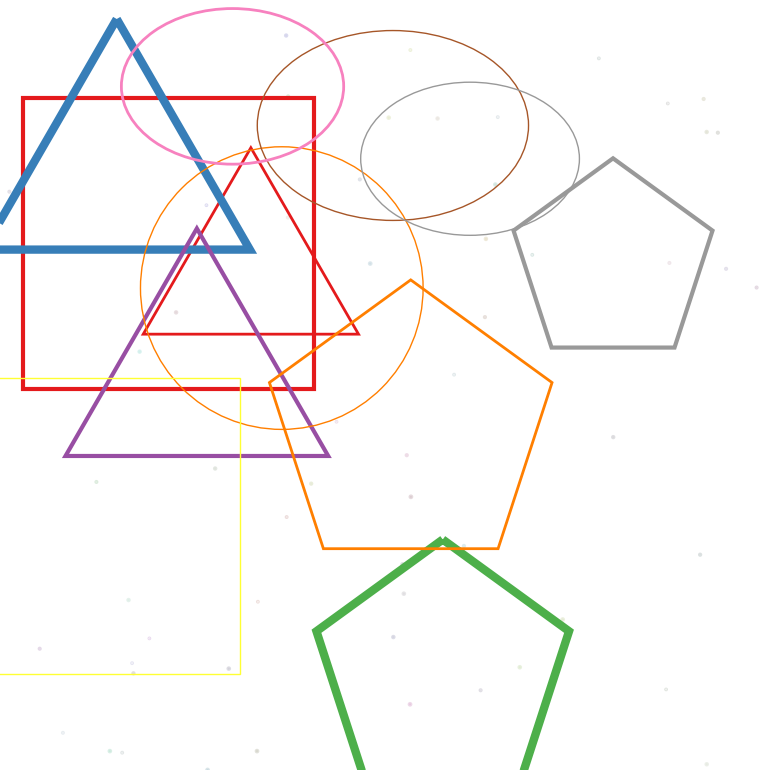[{"shape": "triangle", "thickness": 1, "radius": 0.81, "center": [0.326, 0.647]}, {"shape": "square", "thickness": 1.5, "radius": 0.95, "center": [0.219, 0.684]}, {"shape": "triangle", "thickness": 3, "radius": 1.0, "center": [0.152, 0.776]}, {"shape": "pentagon", "thickness": 3, "radius": 0.86, "center": [0.575, 0.127]}, {"shape": "triangle", "thickness": 1.5, "radius": 0.98, "center": [0.256, 0.506]}, {"shape": "pentagon", "thickness": 1, "radius": 0.96, "center": [0.533, 0.444]}, {"shape": "circle", "thickness": 0.5, "radius": 0.92, "center": [0.366, 0.626]}, {"shape": "square", "thickness": 0.5, "radius": 0.96, "center": [0.119, 0.317]}, {"shape": "oval", "thickness": 0.5, "radius": 0.88, "center": [0.51, 0.837]}, {"shape": "oval", "thickness": 1, "radius": 0.72, "center": [0.302, 0.888]}, {"shape": "pentagon", "thickness": 1.5, "radius": 0.68, "center": [0.796, 0.659]}, {"shape": "oval", "thickness": 0.5, "radius": 0.71, "center": [0.61, 0.794]}]